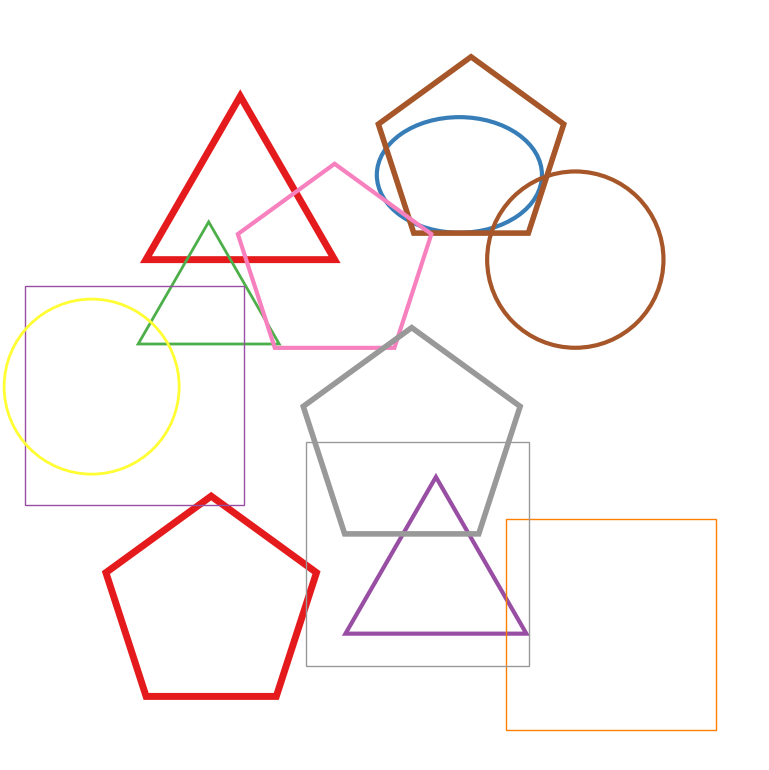[{"shape": "pentagon", "thickness": 2.5, "radius": 0.72, "center": [0.274, 0.212]}, {"shape": "triangle", "thickness": 2.5, "radius": 0.71, "center": [0.312, 0.734]}, {"shape": "oval", "thickness": 1.5, "radius": 0.54, "center": [0.597, 0.773]}, {"shape": "triangle", "thickness": 1, "radius": 0.53, "center": [0.271, 0.606]}, {"shape": "square", "thickness": 0.5, "radius": 0.71, "center": [0.175, 0.487]}, {"shape": "triangle", "thickness": 1.5, "radius": 0.68, "center": [0.566, 0.245]}, {"shape": "square", "thickness": 0.5, "radius": 0.68, "center": [0.794, 0.189]}, {"shape": "circle", "thickness": 1, "radius": 0.57, "center": [0.119, 0.498]}, {"shape": "pentagon", "thickness": 2, "radius": 0.63, "center": [0.612, 0.8]}, {"shape": "circle", "thickness": 1.5, "radius": 0.57, "center": [0.747, 0.663]}, {"shape": "pentagon", "thickness": 1.5, "radius": 0.66, "center": [0.435, 0.655]}, {"shape": "square", "thickness": 0.5, "radius": 0.73, "center": [0.542, 0.28]}, {"shape": "pentagon", "thickness": 2, "radius": 0.74, "center": [0.535, 0.426]}]